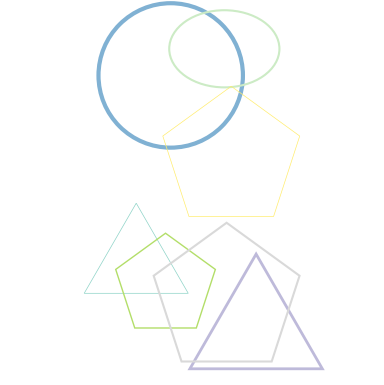[{"shape": "triangle", "thickness": 0.5, "radius": 0.78, "center": [0.354, 0.316]}, {"shape": "triangle", "thickness": 2, "radius": 0.99, "center": [0.665, 0.141]}, {"shape": "circle", "thickness": 3, "radius": 0.94, "center": [0.443, 0.804]}, {"shape": "pentagon", "thickness": 1, "radius": 0.68, "center": [0.43, 0.258]}, {"shape": "pentagon", "thickness": 1.5, "radius": 1.0, "center": [0.589, 0.222]}, {"shape": "oval", "thickness": 1.5, "radius": 0.72, "center": [0.583, 0.873]}, {"shape": "pentagon", "thickness": 0.5, "radius": 0.93, "center": [0.601, 0.589]}]